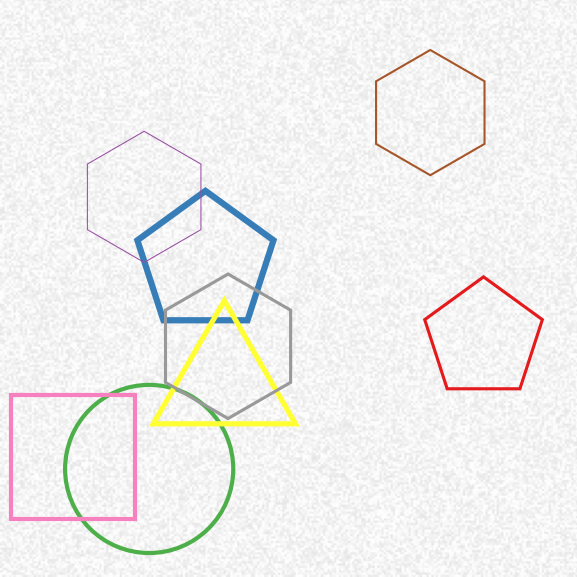[{"shape": "pentagon", "thickness": 1.5, "radius": 0.54, "center": [0.837, 0.413]}, {"shape": "pentagon", "thickness": 3, "radius": 0.62, "center": [0.356, 0.545]}, {"shape": "circle", "thickness": 2, "radius": 0.73, "center": [0.258, 0.187]}, {"shape": "hexagon", "thickness": 0.5, "radius": 0.57, "center": [0.25, 0.658]}, {"shape": "triangle", "thickness": 2.5, "radius": 0.71, "center": [0.389, 0.336]}, {"shape": "hexagon", "thickness": 1, "radius": 0.54, "center": [0.745, 0.804]}, {"shape": "square", "thickness": 2, "radius": 0.54, "center": [0.127, 0.208]}, {"shape": "hexagon", "thickness": 1.5, "radius": 0.63, "center": [0.395, 0.4]}]